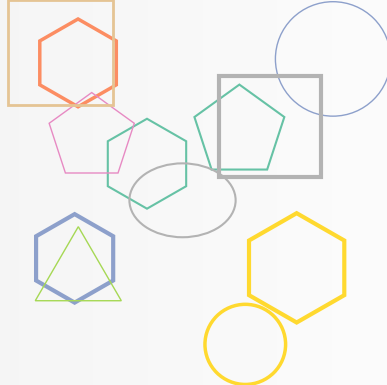[{"shape": "hexagon", "thickness": 1.5, "radius": 0.58, "center": [0.379, 0.575]}, {"shape": "pentagon", "thickness": 1.5, "radius": 0.61, "center": [0.618, 0.658]}, {"shape": "hexagon", "thickness": 2.5, "radius": 0.57, "center": [0.201, 0.837]}, {"shape": "hexagon", "thickness": 3, "radius": 0.57, "center": [0.193, 0.329]}, {"shape": "circle", "thickness": 1, "radius": 0.74, "center": [0.859, 0.847]}, {"shape": "pentagon", "thickness": 1, "radius": 0.58, "center": [0.237, 0.644]}, {"shape": "triangle", "thickness": 1, "radius": 0.64, "center": [0.202, 0.283]}, {"shape": "circle", "thickness": 2.5, "radius": 0.52, "center": [0.633, 0.105]}, {"shape": "hexagon", "thickness": 3, "radius": 0.71, "center": [0.766, 0.304]}, {"shape": "square", "thickness": 2, "radius": 0.68, "center": [0.156, 0.864]}, {"shape": "square", "thickness": 3, "radius": 0.66, "center": [0.697, 0.672]}, {"shape": "oval", "thickness": 1.5, "radius": 0.69, "center": [0.471, 0.48]}]